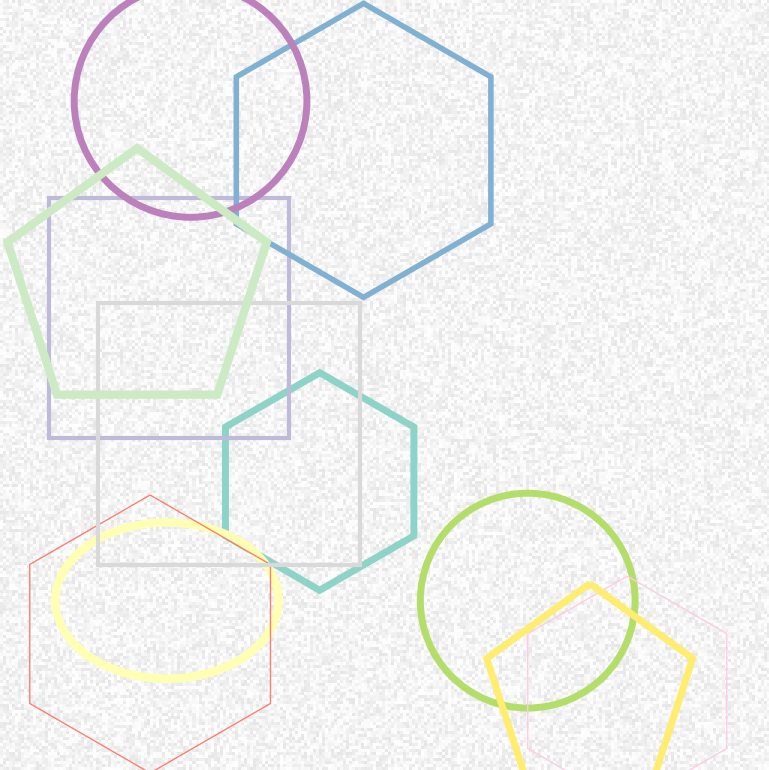[{"shape": "hexagon", "thickness": 2.5, "radius": 0.71, "center": [0.415, 0.375]}, {"shape": "oval", "thickness": 3, "radius": 0.72, "center": [0.217, 0.22]}, {"shape": "square", "thickness": 1.5, "radius": 0.78, "center": [0.219, 0.587]}, {"shape": "hexagon", "thickness": 0.5, "radius": 0.9, "center": [0.195, 0.177]}, {"shape": "hexagon", "thickness": 2, "radius": 0.95, "center": [0.472, 0.805]}, {"shape": "circle", "thickness": 2.5, "radius": 0.7, "center": [0.685, 0.22]}, {"shape": "hexagon", "thickness": 0.5, "radius": 0.75, "center": [0.815, 0.103]}, {"shape": "square", "thickness": 1.5, "radius": 0.85, "center": [0.297, 0.436]}, {"shape": "circle", "thickness": 2.5, "radius": 0.76, "center": [0.247, 0.869]}, {"shape": "pentagon", "thickness": 3, "radius": 0.88, "center": [0.178, 0.631]}, {"shape": "pentagon", "thickness": 2.5, "radius": 0.7, "center": [0.766, 0.101]}]